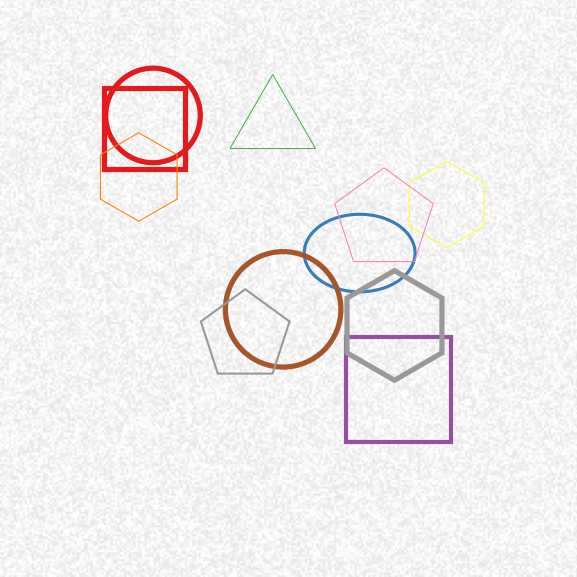[{"shape": "square", "thickness": 2.5, "radius": 0.35, "center": [0.25, 0.776]}, {"shape": "circle", "thickness": 2.5, "radius": 0.41, "center": [0.265, 0.799]}, {"shape": "oval", "thickness": 1.5, "radius": 0.48, "center": [0.623, 0.561]}, {"shape": "triangle", "thickness": 0.5, "radius": 0.43, "center": [0.472, 0.785]}, {"shape": "square", "thickness": 2, "radius": 0.45, "center": [0.691, 0.325]}, {"shape": "hexagon", "thickness": 0.5, "radius": 0.38, "center": [0.24, 0.693]}, {"shape": "hexagon", "thickness": 0.5, "radius": 0.37, "center": [0.774, 0.645]}, {"shape": "circle", "thickness": 2.5, "radius": 0.5, "center": [0.49, 0.463]}, {"shape": "pentagon", "thickness": 0.5, "radius": 0.45, "center": [0.665, 0.619]}, {"shape": "hexagon", "thickness": 2.5, "radius": 0.47, "center": [0.683, 0.436]}, {"shape": "pentagon", "thickness": 1, "radius": 0.4, "center": [0.425, 0.418]}]